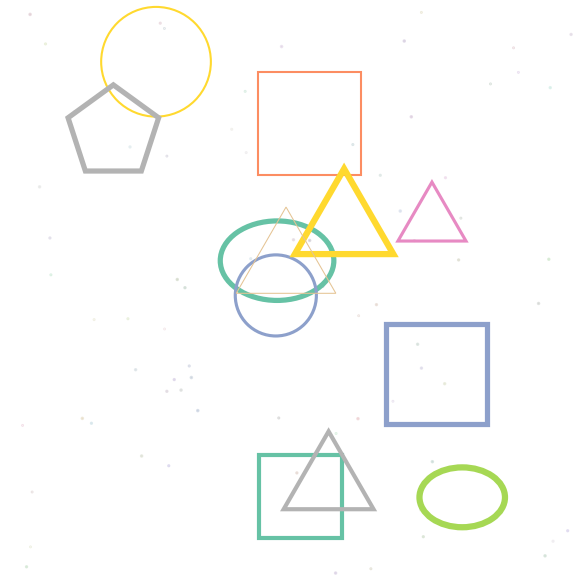[{"shape": "oval", "thickness": 2.5, "radius": 0.49, "center": [0.48, 0.548]}, {"shape": "square", "thickness": 2, "radius": 0.36, "center": [0.52, 0.139]}, {"shape": "square", "thickness": 1, "radius": 0.44, "center": [0.536, 0.785]}, {"shape": "square", "thickness": 2.5, "radius": 0.43, "center": [0.756, 0.351]}, {"shape": "circle", "thickness": 1.5, "radius": 0.35, "center": [0.478, 0.488]}, {"shape": "triangle", "thickness": 1.5, "radius": 0.34, "center": [0.748, 0.616]}, {"shape": "oval", "thickness": 3, "radius": 0.37, "center": [0.8, 0.138]}, {"shape": "triangle", "thickness": 3, "radius": 0.49, "center": [0.596, 0.608]}, {"shape": "circle", "thickness": 1, "radius": 0.47, "center": [0.27, 0.892]}, {"shape": "triangle", "thickness": 0.5, "radius": 0.5, "center": [0.495, 0.541]}, {"shape": "triangle", "thickness": 2, "radius": 0.45, "center": [0.569, 0.162]}, {"shape": "pentagon", "thickness": 2.5, "radius": 0.41, "center": [0.196, 0.77]}]